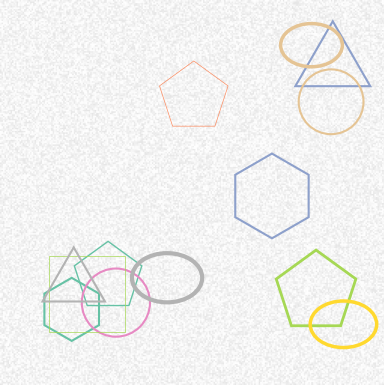[{"shape": "hexagon", "thickness": 1.5, "radius": 0.41, "center": [0.186, 0.196]}, {"shape": "pentagon", "thickness": 1, "radius": 0.46, "center": [0.281, 0.281]}, {"shape": "pentagon", "thickness": 0.5, "radius": 0.47, "center": [0.503, 0.748]}, {"shape": "hexagon", "thickness": 1.5, "radius": 0.55, "center": [0.706, 0.491]}, {"shape": "triangle", "thickness": 1.5, "radius": 0.56, "center": [0.864, 0.832]}, {"shape": "circle", "thickness": 1.5, "radius": 0.44, "center": [0.301, 0.214]}, {"shape": "square", "thickness": 0.5, "radius": 0.49, "center": [0.226, 0.236]}, {"shape": "pentagon", "thickness": 2, "radius": 0.54, "center": [0.821, 0.242]}, {"shape": "oval", "thickness": 2.5, "radius": 0.43, "center": [0.892, 0.158]}, {"shape": "oval", "thickness": 2.5, "radius": 0.4, "center": [0.809, 0.883]}, {"shape": "circle", "thickness": 1.5, "radius": 0.42, "center": [0.86, 0.736]}, {"shape": "oval", "thickness": 3, "radius": 0.46, "center": [0.434, 0.279]}, {"shape": "triangle", "thickness": 1.5, "radius": 0.47, "center": [0.191, 0.264]}]